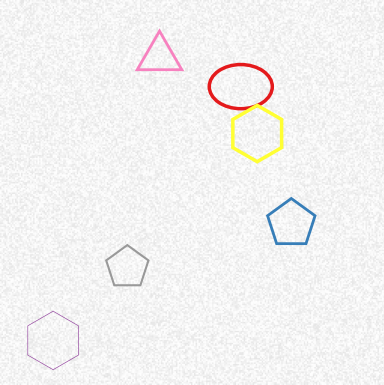[{"shape": "oval", "thickness": 2.5, "radius": 0.41, "center": [0.625, 0.775]}, {"shape": "pentagon", "thickness": 2, "radius": 0.32, "center": [0.757, 0.42]}, {"shape": "hexagon", "thickness": 0.5, "radius": 0.38, "center": [0.138, 0.116]}, {"shape": "hexagon", "thickness": 2.5, "radius": 0.37, "center": [0.668, 0.653]}, {"shape": "triangle", "thickness": 2, "radius": 0.33, "center": [0.414, 0.852]}, {"shape": "pentagon", "thickness": 1.5, "radius": 0.29, "center": [0.331, 0.306]}]